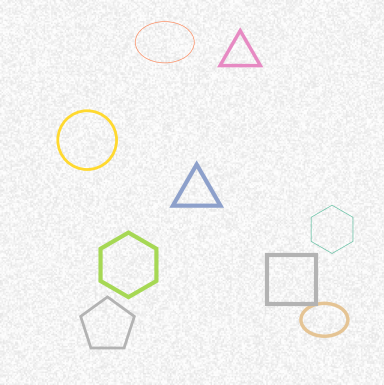[{"shape": "hexagon", "thickness": 0.5, "radius": 0.31, "center": [0.863, 0.404]}, {"shape": "oval", "thickness": 0.5, "radius": 0.38, "center": [0.428, 0.89]}, {"shape": "triangle", "thickness": 3, "radius": 0.36, "center": [0.511, 0.501]}, {"shape": "triangle", "thickness": 2.5, "radius": 0.3, "center": [0.624, 0.86]}, {"shape": "hexagon", "thickness": 3, "radius": 0.42, "center": [0.334, 0.312]}, {"shape": "circle", "thickness": 2, "radius": 0.38, "center": [0.226, 0.636]}, {"shape": "oval", "thickness": 2.5, "radius": 0.3, "center": [0.843, 0.169]}, {"shape": "pentagon", "thickness": 2, "radius": 0.37, "center": [0.279, 0.155]}, {"shape": "square", "thickness": 3, "radius": 0.32, "center": [0.758, 0.274]}]